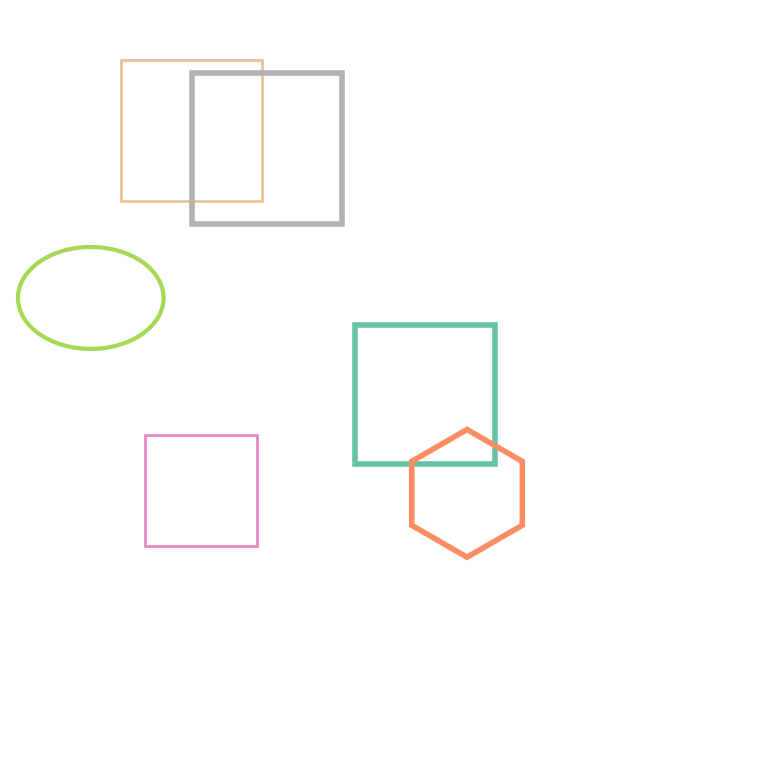[{"shape": "square", "thickness": 2, "radius": 0.45, "center": [0.552, 0.488]}, {"shape": "hexagon", "thickness": 2, "radius": 0.41, "center": [0.607, 0.359]}, {"shape": "square", "thickness": 1, "radius": 0.36, "center": [0.261, 0.363]}, {"shape": "oval", "thickness": 1.5, "radius": 0.47, "center": [0.118, 0.613]}, {"shape": "square", "thickness": 1, "radius": 0.46, "center": [0.249, 0.83]}, {"shape": "square", "thickness": 2, "radius": 0.49, "center": [0.347, 0.807]}]